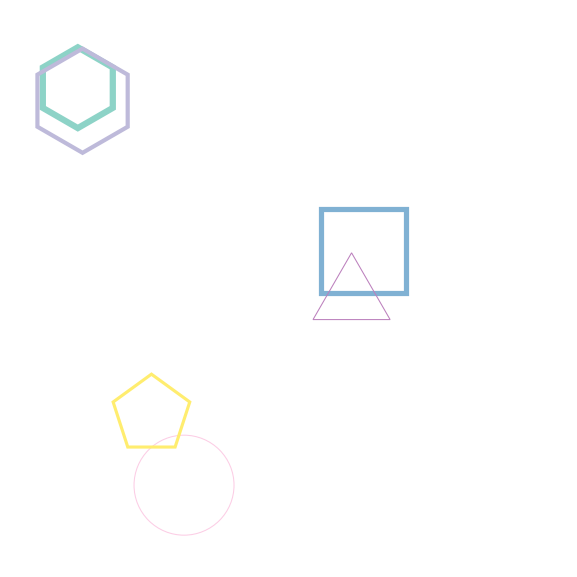[{"shape": "hexagon", "thickness": 3, "radius": 0.35, "center": [0.135, 0.847]}, {"shape": "hexagon", "thickness": 2, "radius": 0.45, "center": [0.143, 0.825]}, {"shape": "square", "thickness": 2.5, "radius": 0.37, "center": [0.629, 0.565]}, {"shape": "circle", "thickness": 0.5, "radius": 0.43, "center": [0.319, 0.159]}, {"shape": "triangle", "thickness": 0.5, "radius": 0.39, "center": [0.609, 0.484]}, {"shape": "pentagon", "thickness": 1.5, "radius": 0.35, "center": [0.262, 0.281]}]